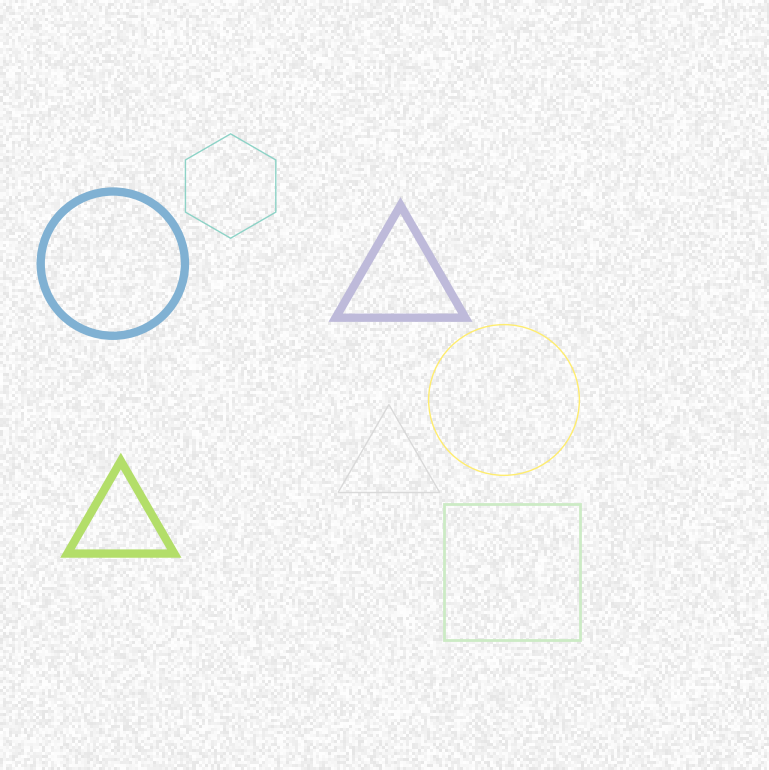[{"shape": "hexagon", "thickness": 0.5, "radius": 0.34, "center": [0.3, 0.758]}, {"shape": "triangle", "thickness": 3, "radius": 0.49, "center": [0.52, 0.636]}, {"shape": "circle", "thickness": 3, "radius": 0.47, "center": [0.147, 0.658]}, {"shape": "triangle", "thickness": 3, "radius": 0.4, "center": [0.157, 0.321]}, {"shape": "triangle", "thickness": 0.5, "radius": 0.38, "center": [0.505, 0.398]}, {"shape": "square", "thickness": 1, "radius": 0.44, "center": [0.665, 0.257]}, {"shape": "circle", "thickness": 0.5, "radius": 0.49, "center": [0.655, 0.481]}]